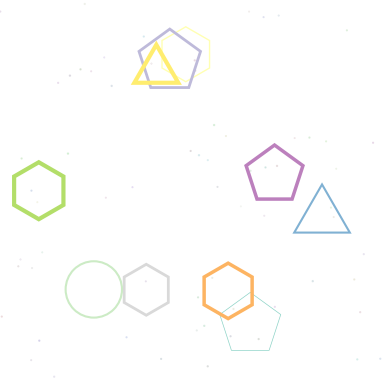[{"shape": "pentagon", "thickness": 0.5, "radius": 0.42, "center": [0.65, 0.157]}, {"shape": "hexagon", "thickness": 1, "radius": 0.36, "center": [0.483, 0.859]}, {"shape": "pentagon", "thickness": 2, "radius": 0.42, "center": [0.441, 0.841]}, {"shape": "triangle", "thickness": 1.5, "radius": 0.42, "center": [0.836, 0.438]}, {"shape": "hexagon", "thickness": 2.5, "radius": 0.36, "center": [0.593, 0.244]}, {"shape": "hexagon", "thickness": 3, "radius": 0.37, "center": [0.101, 0.505]}, {"shape": "hexagon", "thickness": 2, "radius": 0.33, "center": [0.38, 0.247]}, {"shape": "pentagon", "thickness": 2.5, "radius": 0.39, "center": [0.713, 0.546]}, {"shape": "circle", "thickness": 1.5, "radius": 0.37, "center": [0.244, 0.248]}, {"shape": "triangle", "thickness": 3, "radius": 0.33, "center": [0.406, 0.818]}]